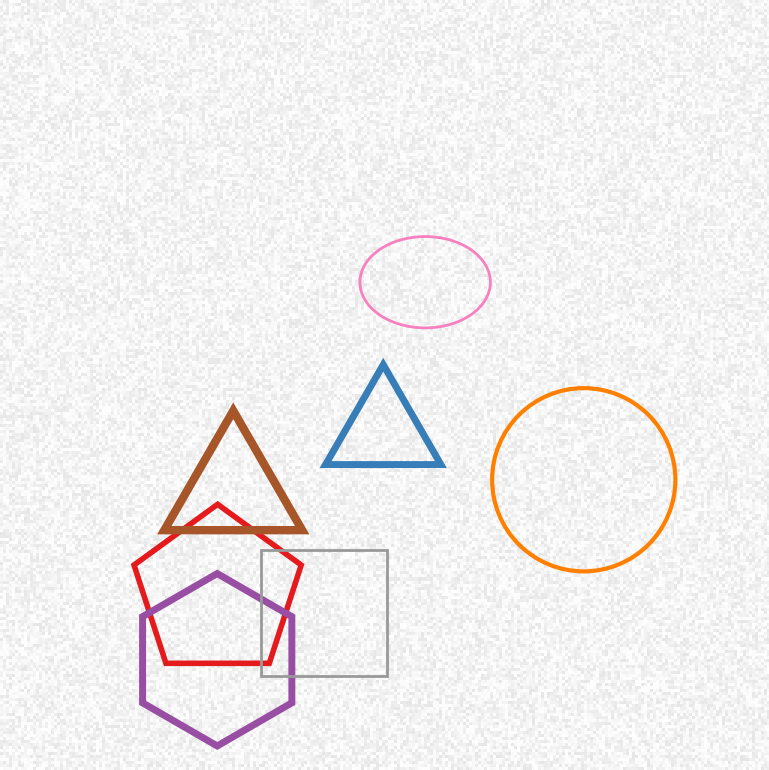[{"shape": "pentagon", "thickness": 2, "radius": 0.57, "center": [0.283, 0.231]}, {"shape": "triangle", "thickness": 2.5, "radius": 0.43, "center": [0.498, 0.44]}, {"shape": "hexagon", "thickness": 2.5, "radius": 0.56, "center": [0.282, 0.143]}, {"shape": "circle", "thickness": 1.5, "radius": 0.59, "center": [0.758, 0.377]}, {"shape": "triangle", "thickness": 3, "radius": 0.52, "center": [0.303, 0.363]}, {"shape": "oval", "thickness": 1, "radius": 0.42, "center": [0.552, 0.633]}, {"shape": "square", "thickness": 1, "radius": 0.41, "center": [0.421, 0.204]}]